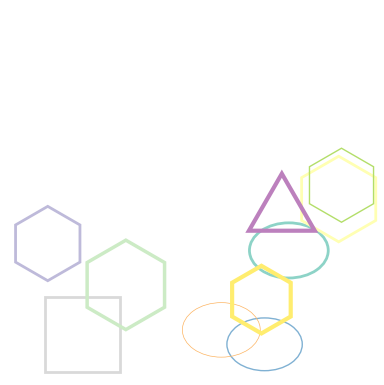[{"shape": "oval", "thickness": 2, "radius": 0.51, "center": [0.75, 0.35]}, {"shape": "hexagon", "thickness": 2, "radius": 0.56, "center": [0.88, 0.483]}, {"shape": "hexagon", "thickness": 2, "radius": 0.48, "center": [0.124, 0.367]}, {"shape": "oval", "thickness": 1, "radius": 0.49, "center": [0.687, 0.106]}, {"shape": "oval", "thickness": 0.5, "radius": 0.51, "center": [0.575, 0.143]}, {"shape": "hexagon", "thickness": 1, "radius": 0.48, "center": [0.887, 0.519]}, {"shape": "square", "thickness": 2, "radius": 0.49, "center": [0.215, 0.131]}, {"shape": "triangle", "thickness": 3, "radius": 0.49, "center": [0.732, 0.45]}, {"shape": "hexagon", "thickness": 2.5, "radius": 0.58, "center": [0.327, 0.26]}, {"shape": "hexagon", "thickness": 3, "radius": 0.44, "center": [0.679, 0.222]}]